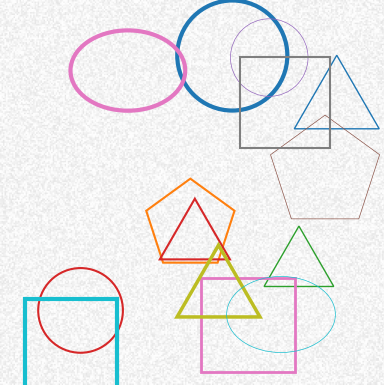[{"shape": "triangle", "thickness": 1, "radius": 0.64, "center": [0.875, 0.729]}, {"shape": "circle", "thickness": 3, "radius": 0.71, "center": [0.603, 0.856]}, {"shape": "pentagon", "thickness": 1.5, "radius": 0.6, "center": [0.494, 0.415]}, {"shape": "triangle", "thickness": 1, "radius": 0.52, "center": [0.776, 0.308]}, {"shape": "circle", "thickness": 1.5, "radius": 0.55, "center": [0.209, 0.194]}, {"shape": "triangle", "thickness": 1.5, "radius": 0.53, "center": [0.506, 0.379]}, {"shape": "circle", "thickness": 0.5, "radius": 0.5, "center": [0.699, 0.85]}, {"shape": "pentagon", "thickness": 0.5, "radius": 0.74, "center": [0.844, 0.552]}, {"shape": "oval", "thickness": 3, "radius": 0.75, "center": [0.332, 0.817]}, {"shape": "square", "thickness": 2, "radius": 0.62, "center": [0.644, 0.156]}, {"shape": "square", "thickness": 1.5, "radius": 0.59, "center": [0.74, 0.734]}, {"shape": "triangle", "thickness": 2.5, "radius": 0.62, "center": [0.568, 0.239]}, {"shape": "oval", "thickness": 0.5, "radius": 0.71, "center": [0.73, 0.183]}, {"shape": "square", "thickness": 3, "radius": 0.6, "center": [0.185, 0.103]}]